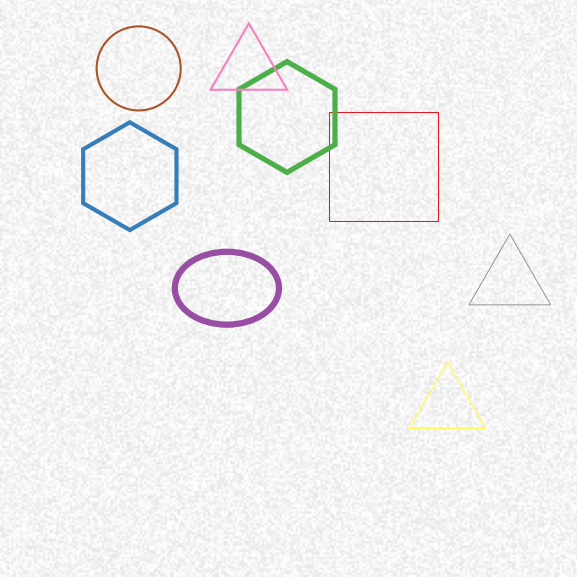[{"shape": "square", "thickness": 0.5, "radius": 0.47, "center": [0.664, 0.71]}, {"shape": "hexagon", "thickness": 2, "radius": 0.47, "center": [0.225, 0.694]}, {"shape": "hexagon", "thickness": 2.5, "radius": 0.48, "center": [0.497, 0.797]}, {"shape": "oval", "thickness": 3, "radius": 0.45, "center": [0.393, 0.5]}, {"shape": "triangle", "thickness": 0.5, "radius": 0.38, "center": [0.775, 0.296]}, {"shape": "circle", "thickness": 1, "radius": 0.36, "center": [0.24, 0.881]}, {"shape": "triangle", "thickness": 1, "radius": 0.38, "center": [0.431, 0.882]}, {"shape": "triangle", "thickness": 0.5, "radius": 0.41, "center": [0.883, 0.512]}]